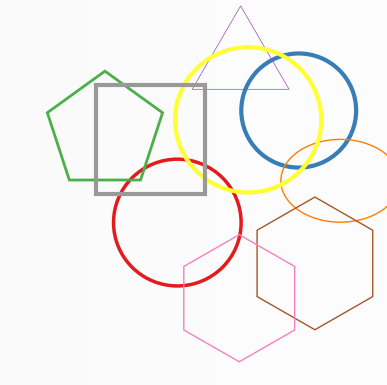[{"shape": "circle", "thickness": 2.5, "radius": 0.82, "center": [0.458, 0.422]}, {"shape": "circle", "thickness": 3, "radius": 0.74, "center": [0.771, 0.713]}, {"shape": "pentagon", "thickness": 2, "radius": 0.78, "center": [0.271, 0.659]}, {"shape": "triangle", "thickness": 0.5, "radius": 0.72, "center": [0.621, 0.84]}, {"shape": "oval", "thickness": 1, "radius": 0.77, "center": [0.878, 0.53]}, {"shape": "circle", "thickness": 3, "radius": 0.94, "center": [0.64, 0.689]}, {"shape": "hexagon", "thickness": 1, "radius": 0.86, "center": [0.813, 0.316]}, {"shape": "hexagon", "thickness": 1, "radius": 0.83, "center": [0.617, 0.225]}, {"shape": "square", "thickness": 3, "radius": 0.7, "center": [0.387, 0.637]}]